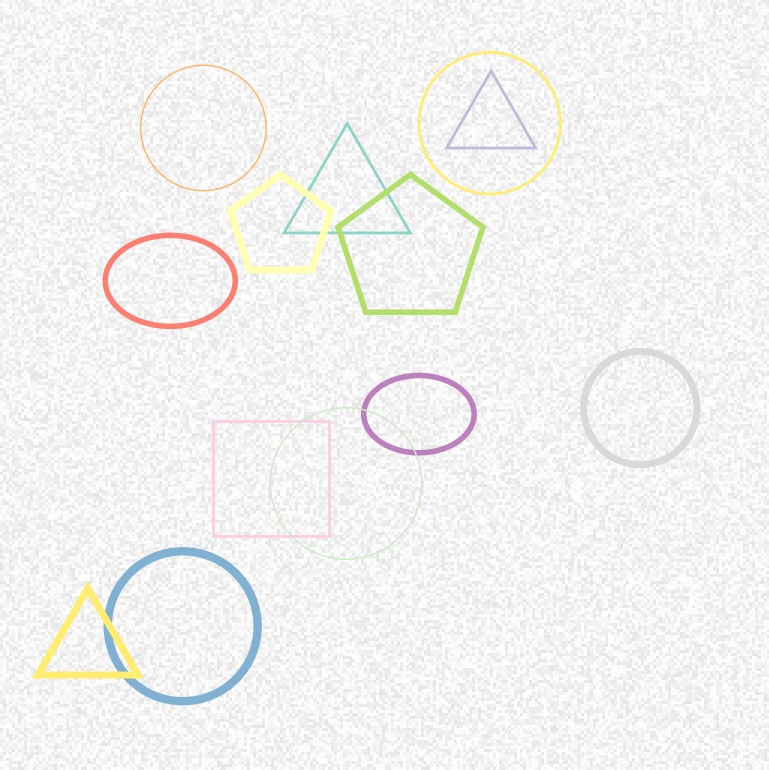[{"shape": "triangle", "thickness": 1, "radius": 0.47, "center": [0.451, 0.745]}, {"shape": "pentagon", "thickness": 2.5, "radius": 0.34, "center": [0.365, 0.705]}, {"shape": "triangle", "thickness": 1, "radius": 0.33, "center": [0.638, 0.841]}, {"shape": "oval", "thickness": 2, "radius": 0.42, "center": [0.221, 0.635]}, {"shape": "circle", "thickness": 3, "radius": 0.49, "center": [0.237, 0.187]}, {"shape": "circle", "thickness": 0.5, "radius": 0.41, "center": [0.264, 0.834]}, {"shape": "pentagon", "thickness": 2, "radius": 0.49, "center": [0.533, 0.674]}, {"shape": "square", "thickness": 1, "radius": 0.37, "center": [0.352, 0.378]}, {"shape": "circle", "thickness": 2.5, "radius": 0.37, "center": [0.832, 0.47]}, {"shape": "oval", "thickness": 2, "radius": 0.36, "center": [0.544, 0.462]}, {"shape": "circle", "thickness": 0.5, "radius": 0.49, "center": [0.449, 0.372]}, {"shape": "circle", "thickness": 1, "radius": 0.46, "center": [0.636, 0.84]}, {"shape": "triangle", "thickness": 2.5, "radius": 0.38, "center": [0.114, 0.161]}]